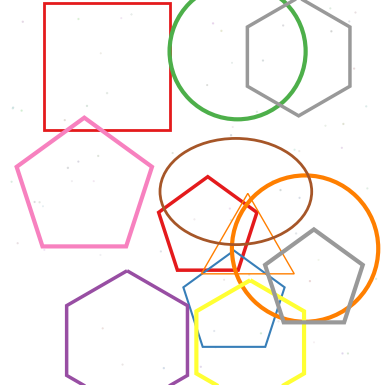[{"shape": "square", "thickness": 2, "radius": 0.82, "center": [0.278, 0.827]}, {"shape": "pentagon", "thickness": 2.5, "radius": 0.67, "center": [0.54, 0.407]}, {"shape": "pentagon", "thickness": 1.5, "radius": 0.69, "center": [0.608, 0.211]}, {"shape": "circle", "thickness": 3, "radius": 0.88, "center": [0.617, 0.867]}, {"shape": "hexagon", "thickness": 2.5, "radius": 0.91, "center": [0.33, 0.116]}, {"shape": "circle", "thickness": 3, "radius": 0.95, "center": [0.792, 0.354]}, {"shape": "triangle", "thickness": 1, "radius": 0.7, "center": [0.644, 0.358]}, {"shape": "hexagon", "thickness": 3, "radius": 0.81, "center": [0.65, 0.111]}, {"shape": "oval", "thickness": 2, "radius": 0.99, "center": [0.613, 0.503]}, {"shape": "pentagon", "thickness": 3, "radius": 0.92, "center": [0.219, 0.51]}, {"shape": "pentagon", "thickness": 3, "radius": 0.67, "center": [0.815, 0.271]}, {"shape": "hexagon", "thickness": 2.5, "radius": 0.77, "center": [0.776, 0.853]}]